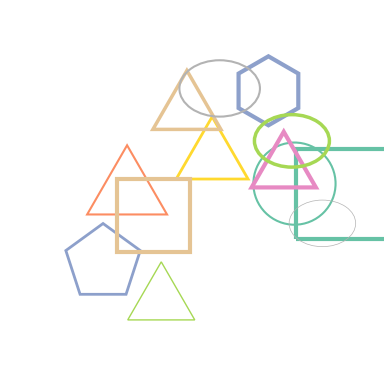[{"shape": "square", "thickness": 3, "radius": 0.59, "center": [0.886, 0.496]}, {"shape": "circle", "thickness": 1.5, "radius": 0.53, "center": [0.765, 0.523]}, {"shape": "triangle", "thickness": 1.5, "radius": 0.6, "center": [0.33, 0.503]}, {"shape": "hexagon", "thickness": 3, "radius": 0.45, "center": [0.697, 0.764]}, {"shape": "pentagon", "thickness": 2, "radius": 0.51, "center": [0.268, 0.318]}, {"shape": "triangle", "thickness": 3, "radius": 0.48, "center": [0.737, 0.561]}, {"shape": "triangle", "thickness": 1, "radius": 0.5, "center": [0.419, 0.219]}, {"shape": "oval", "thickness": 2.5, "radius": 0.49, "center": [0.758, 0.634]}, {"shape": "triangle", "thickness": 2, "radius": 0.54, "center": [0.551, 0.589]}, {"shape": "square", "thickness": 3, "radius": 0.48, "center": [0.399, 0.439]}, {"shape": "triangle", "thickness": 2.5, "radius": 0.51, "center": [0.485, 0.715]}, {"shape": "oval", "thickness": 0.5, "radius": 0.43, "center": [0.837, 0.42]}, {"shape": "oval", "thickness": 1.5, "radius": 0.52, "center": [0.571, 0.77]}]